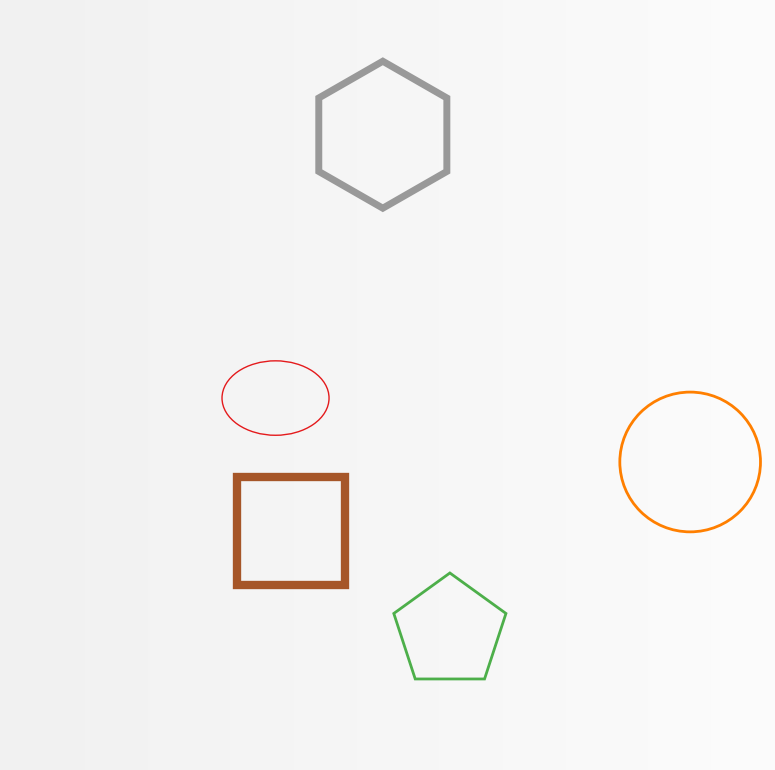[{"shape": "oval", "thickness": 0.5, "radius": 0.35, "center": [0.356, 0.483]}, {"shape": "pentagon", "thickness": 1, "radius": 0.38, "center": [0.58, 0.18]}, {"shape": "circle", "thickness": 1, "radius": 0.45, "center": [0.891, 0.4]}, {"shape": "square", "thickness": 3, "radius": 0.35, "center": [0.376, 0.31]}, {"shape": "hexagon", "thickness": 2.5, "radius": 0.48, "center": [0.494, 0.825]}]